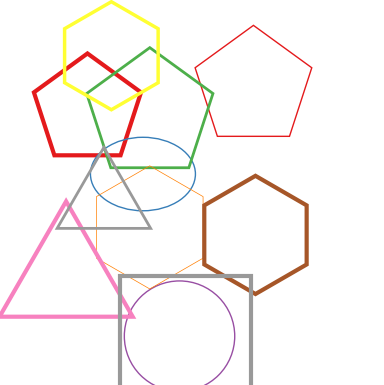[{"shape": "pentagon", "thickness": 3, "radius": 0.73, "center": [0.227, 0.715]}, {"shape": "pentagon", "thickness": 1, "radius": 0.8, "center": [0.658, 0.775]}, {"shape": "oval", "thickness": 1, "radius": 0.68, "center": [0.371, 0.548]}, {"shape": "pentagon", "thickness": 2, "radius": 0.86, "center": [0.389, 0.704]}, {"shape": "circle", "thickness": 1, "radius": 0.72, "center": [0.466, 0.127]}, {"shape": "hexagon", "thickness": 0.5, "radius": 0.8, "center": [0.389, 0.409]}, {"shape": "hexagon", "thickness": 2.5, "radius": 0.7, "center": [0.289, 0.855]}, {"shape": "hexagon", "thickness": 3, "radius": 0.77, "center": [0.664, 0.39]}, {"shape": "triangle", "thickness": 3, "radius": 1.0, "center": [0.172, 0.277]}, {"shape": "triangle", "thickness": 2, "radius": 0.7, "center": [0.27, 0.477]}, {"shape": "square", "thickness": 3, "radius": 0.85, "center": [0.482, 0.113]}]